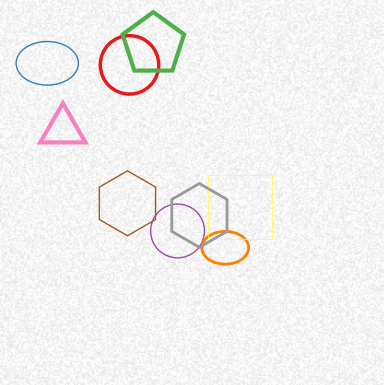[{"shape": "circle", "thickness": 2.5, "radius": 0.38, "center": [0.336, 0.831]}, {"shape": "oval", "thickness": 1, "radius": 0.4, "center": [0.123, 0.836]}, {"shape": "pentagon", "thickness": 3, "radius": 0.42, "center": [0.398, 0.885]}, {"shape": "circle", "thickness": 1, "radius": 0.35, "center": [0.461, 0.4]}, {"shape": "oval", "thickness": 2, "radius": 0.3, "center": [0.585, 0.356]}, {"shape": "square", "thickness": 0.5, "radius": 0.41, "center": [0.623, 0.462]}, {"shape": "hexagon", "thickness": 1, "radius": 0.42, "center": [0.331, 0.472]}, {"shape": "triangle", "thickness": 3, "radius": 0.34, "center": [0.163, 0.664]}, {"shape": "hexagon", "thickness": 2, "radius": 0.41, "center": [0.518, 0.44]}]